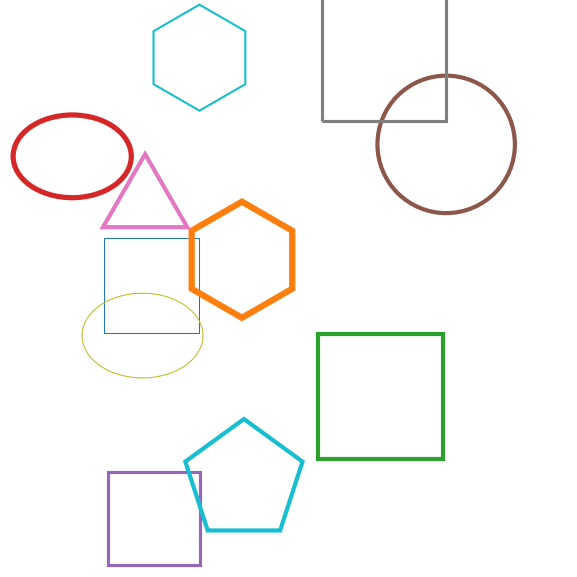[{"shape": "square", "thickness": 0.5, "radius": 0.41, "center": [0.262, 0.505]}, {"shape": "hexagon", "thickness": 3, "radius": 0.5, "center": [0.419, 0.549]}, {"shape": "square", "thickness": 2, "radius": 0.54, "center": [0.658, 0.313]}, {"shape": "oval", "thickness": 2.5, "radius": 0.51, "center": [0.125, 0.728]}, {"shape": "square", "thickness": 1.5, "radius": 0.4, "center": [0.267, 0.101]}, {"shape": "circle", "thickness": 2, "radius": 0.6, "center": [0.773, 0.749]}, {"shape": "triangle", "thickness": 2, "radius": 0.42, "center": [0.251, 0.648]}, {"shape": "square", "thickness": 1.5, "radius": 0.54, "center": [0.665, 0.897]}, {"shape": "oval", "thickness": 0.5, "radius": 0.52, "center": [0.247, 0.418]}, {"shape": "hexagon", "thickness": 1, "radius": 0.46, "center": [0.345, 0.899]}, {"shape": "pentagon", "thickness": 2, "radius": 0.53, "center": [0.422, 0.167]}]